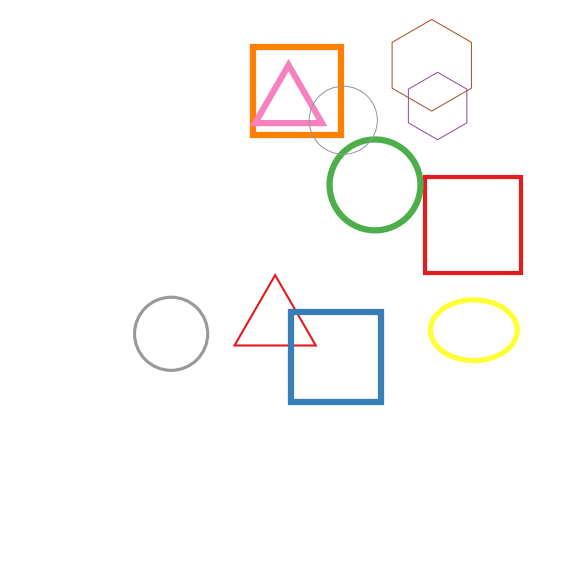[{"shape": "square", "thickness": 2, "radius": 0.42, "center": [0.819, 0.609]}, {"shape": "triangle", "thickness": 1, "radius": 0.41, "center": [0.476, 0.442]}, {"shape": "square", "thickness": 3, "radius": 0.39, "center": [0.582, 0.381]}, {"shape": "circle", "thickness": 3, "radius": 0.39, "center": [0.649, 0.679]}, {"shape": "hexagon", "thickness": 0.5, "radius": 0.29, "center": [0.758, 0.816]}, {"shape": "square", "thickness": 3, "radius": 0.38, "center": [0.514, 0.842]}, {"shape": "oval", "thickness": 2.5, "radius": 0.38, "center": [0.821, 0.427]}, {"shape": "hexagon", "thickness": 0.5, "radius": 0.4, "center": [0.748, 0.886]}, {"shape": "triangle", "thickness": 3, "radius": 0.33, "center": [0.5, 0.819]}, {"shape": "circle", "thickness": 1.5, "radius": 0.32, "center": [0.296, 0.421]}, {"shape": "circle", "thickness": 0.5, "radius": 0.29, "center": [0.594, 0.791]}]